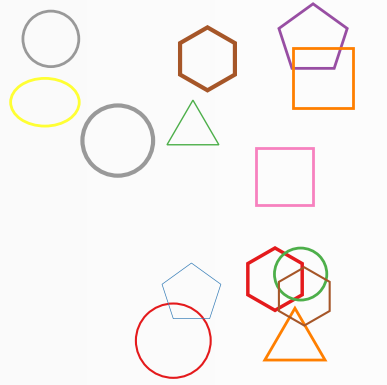[{"shape": "hexagon", "thickness": 2.5, "radius": 0.4, "center": [0.71, 0.275]}, {"shape": "circle", "thickness": 1.5, "radius": 0.48, "center": [0.447, 0.115]}, {"shape": "pentagon", "thickness": 0.5, "radius": 0.4, "center": [0.494, 0.237]}, {"shape": "circle", "thickness": 2, "radius": 0.34, "center": [0.776, 0.288]}, {"shape": "triangle", "thickness": 1, "radius": 0.39, "center": [0.498, 0.663]}, {"shape": "pentagon", "thickness": 2, "radius": 0.46, "center": [0.808, 0.897]}, {"shape": "square", "thickness": 2, "radius": 0.39, "center": [0.833, 0.798]}, {"shape": "triangle", "thickness": 2, "radius": 0.45, "center": [0.761, 0.11]}, {"shape": "oval", "thickness": 2, "radius": 0.44, "center": [0.116, 0.734]}, {"shape": "hexagon", "thickness": 3, "radius": 0.41, "center": [0.535, 0.847]}, {"shape": "hexagon", "thickness": 1.5, "radius": 0.38, "center": [0.785, 0.23]}, {"shape": "square", "thickness": 2, "radius": 0.37, "center": [0.734, 0.542]}, {"shape": "circle", "thickness": 3, "radius": 0.46, "center": [0.304, 0.635]}, {"shape": "circle", "thickness": 2, "radius": 0.36, "center": [0.131, 0.899]}]